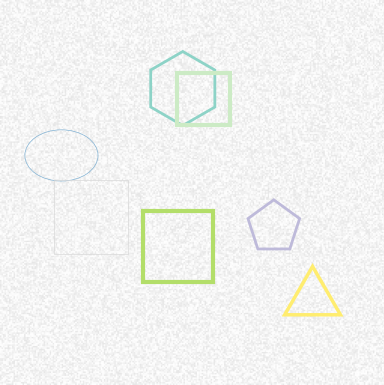[{"shape": "hexagon", "thickness": 2, "radius": 0.48, "center": [0.475, 0.77]}, {"shape": "pentagon", "thickness": 2, "radius": 0.35, "center": [0.711, 0.41]}, {"shape": "oval", "thickness": 0.5, "radius": 0.47, "center": [0.16, 0.596]}, {"shape": "square", "thickness": 3, "radius": 0.46, "center": [0.462, 0.361]}, {"shape": "square", "thickness": 0.5, "radius": 0.48, "center": [0.237, 0.437]}, {"shape": "square", "thickness": 3, "radius": 0.34, "center": [0.529, 0.743]}, {"shape": "triangle", "thickness": 2.5, "radius": 0.42, "center": [0.812, 0.224]}]